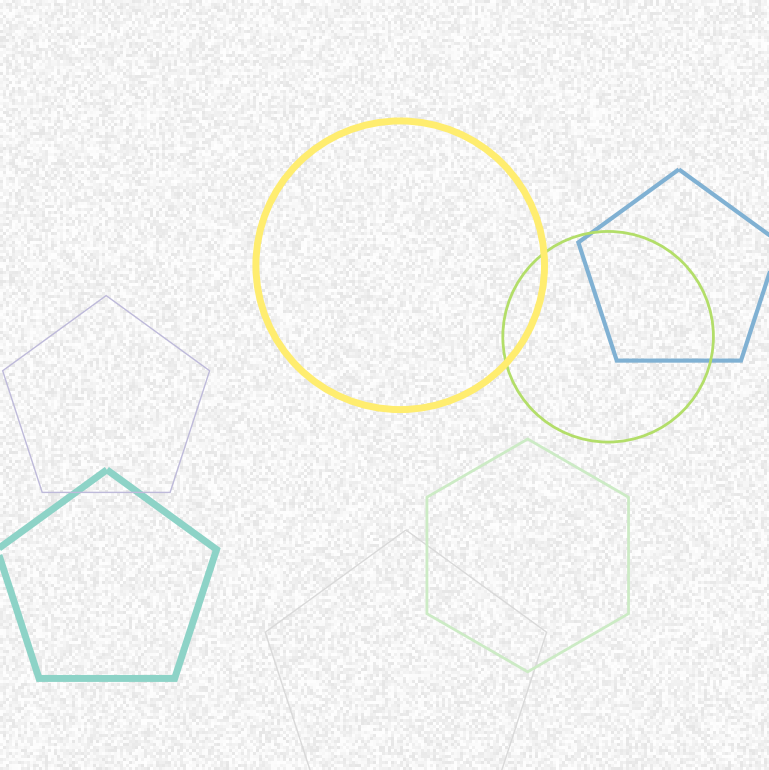[{"shape": "pentagon", "thickness": 2.5, "radius": 0.75, "center": [0.139, 0.24]}, {"shape": "pentagon", "thickness": 0.5, "radius": 0.71, "center": [0.138, 0.475]}, {"shape": "pentagon", "thickness": 1.5, "radius": 0.69, "center": [0.882, 0.643]}, {"shape": "circle", "thickness": 1, "radius": 0.68, "center": [0.79, 0.563]}, {"shape": "pentagon", "thickness": 0.5, "radius": 0.96, "center": [0.527, 0.12]}, {"shape": "hexagon", "thickness": 1, "radius": 0.76, "center": [0.685, 0.279]}, {"shape": "circle", "thickness": 2.5, "radius": 0.94, "center": [0.52, 0.655]}]